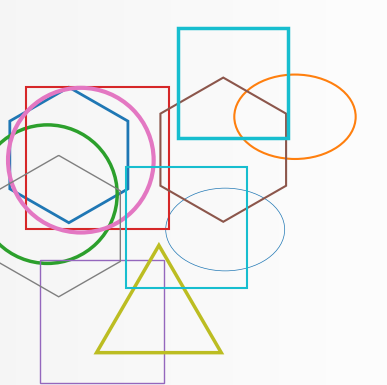[{"shape": "hexagon", "thickness": 2, "radius": 0.88, "center": [0.178, 0.597]}, {"shape": "oval", "thickness": 0.5, "radius": 0.77, "center": [0.581, 0.404]}, {"shape": "oval", "thickness": 1.5, "radius": 0.78, "center": [0.761, 0.697]}, {"shape": "circle", "thickness": 2.5, "radius": 0.9, "center": [0.122, 0.496]}, {"shape": "square", "thickness": 1.5, "radius": 0.92, "center": [0.252, 0.589]}, {"shape": "square", "thickness": 1, "radius": 0.8, "center": [0.263, 0.165]}, {"shape": "hexagon", "thickness": 1.5, "radius": 0.94, "center": [0.576, 0.611]}, {"shape": "circle", "thickness": 3, "radius": 0.94, "center": [0.209, 0.584]}, {"shape": "hexagon", "thickness": 1, "radius": 0.92, "center": [0.151, 0.413]}, {"shape": "triangle", "thickness": 2.5, "radius": 0.93, "center": [0.41, 0.177]}, {"shape": "square", "thickness": 2.5, "radius": 0.71, "center": [0.602, 0.784]}, {"shape": "square", "thickness": 1.5, "radius": 0.78, "center": [0.482, 0.409]}]